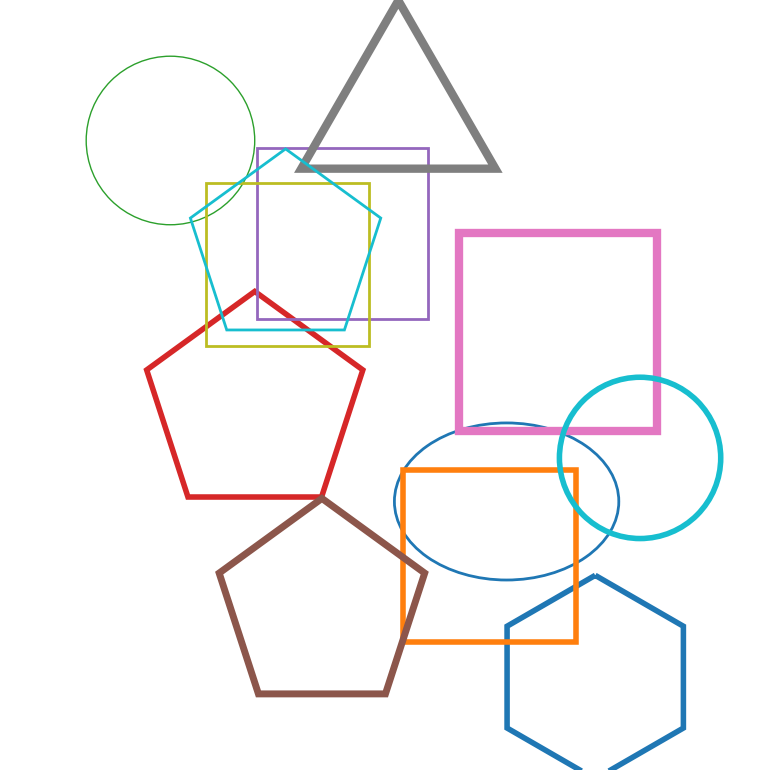[{"shape": "oval", "thickness": 1, "radius": 0.73, "center": [0.658, 0.349]}, {"shape": "hexagon", "thickness": 2, "radius": 0.66, "center": [0.773, 0.121]}, {"shape": "square", "thickness": 2, "radius": 0.56, "center": [0.636, 0.278]}, {"shape": "circle", "thickness": 0.5, "radius": 0.55, "center": [0.221, 0.818]}, {"shape": "pentagon", "thickness": 2, "radius": 0.74, "center": [0.331, 0.474]}, {"shape": "square", "thickness": 1, "radius": 0.56, "center": [0.445, 0.696]}, {"shape": "pentagon", "thickness": 2.5, "radius": 0.7, "center": [0.418, 0.212]}, {"shape": "square", "thickness": 3, "radius": 0.64, "center": [0.725, 0.569]}, {"shape": "triangle", "thickness": 3, "radius": 0.73, "center": [0.517, 0.854]}, {"shape": "square", "thickness": 1, "radius": 0.53, "center": [0.374, 0.657]}, {"shape": "pentagon", "thickness": 1, "radius": 0.65, "center": [0.371, 0.677]}, {"shape": "circle", "thickness": 2, "radius": 0.52, "center": [0.831, 0.405]}]